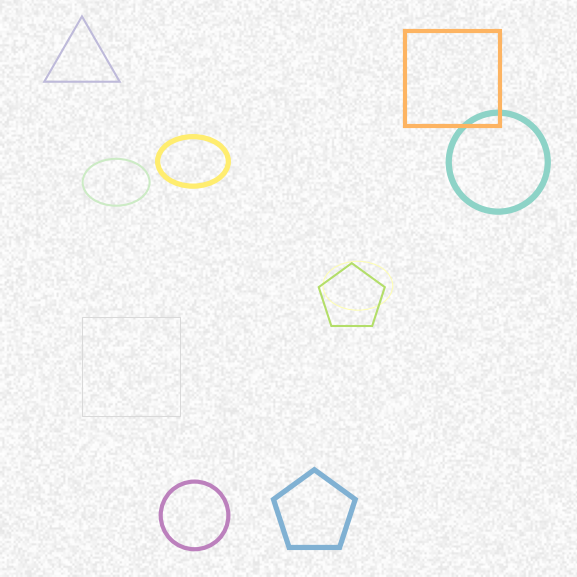[{"shape": "circle", "thickness": 3, "radius": 0.43, "center": [0.863, 0.718]}, {"shape": "oval", "thickness": 0.5, "radius": 0.3, "center": [0.62, 0.504]}, {"shape": "triangle", "thickness": 1, "radius": 0.38, "center": [0.142, 0.895]}, {"shape": "pentagon", "thickness": 2.5, "radius": 0.37, "center": [0.544, 0.111]}, {"shape": "square", "thickness": 2, "radius": 0.41, "center": [0.783, 0.864]}, {"shape": "pentagon", "thickness": 1, "radius": 0.3, "center": [0.609, 0.483]}, {"shape": "square", "thickness": 0.5, "radius": 0.43, "center": [0.227, 0.364]}, {"shape": "circle", "thickness": 2, "radius": 0.29, "center": [0.337, 0.107]}, {"shape": "oval", "thickness": 1, "radius": 0.29, "center": [0.201, 0.684]}, {"shape": "oval", "thickness": 2.5, "radius": 0.31, "center": [0.334, 0.72]}]